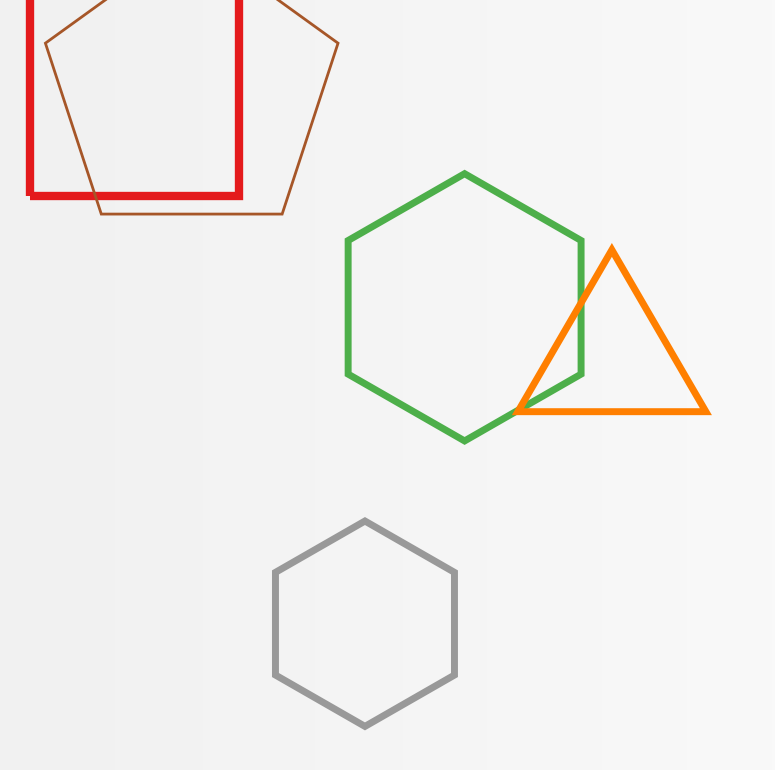[{"shape": "square", "thickness": 3, "radius": 0.67, "center": [0.173, 0.88]}, {"shape": "hexagon", "thickness": 2.5, "radius": 0.87, "center": [0.599, 0.601]}, {"shape": "triangle", "thickness": 2.5, "radius": 0.7, "center": [0.79, 0.535]}, {"shape": "pentagon", "thickness": 1, "radius": 0.99, "center": [0.247, 0.883]}, {"shape": "hexagon", "thickness": 2.5, "radius": 0.67, "center": [0.471, 0.19]}]